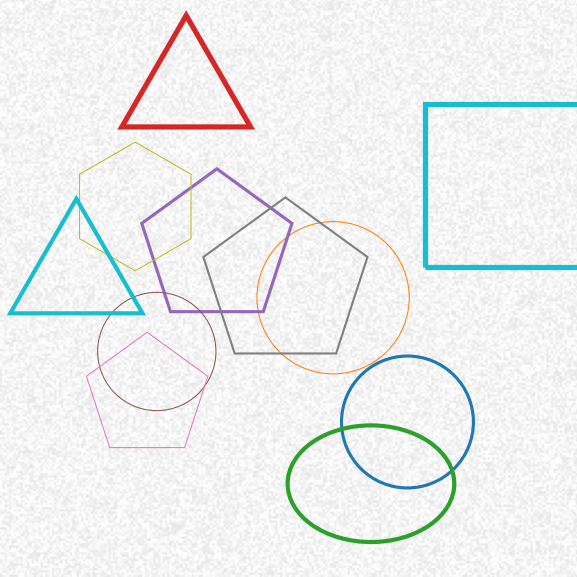[{"shape": "circle", "thickness": 1.5, "radius": 0.57, "center": [0.706, 0.268]}, {"shape": "circle", "thickness": 0.5, "radius": 0.66, "center": [0.577, 0.484]}, {"shape": "oval", "thickness": 2, "radius": 0.72, "center": [0.642, 0.162]}, {"shape": "triangle", "thickness": 2.5, "radius": 0.64, "center": [0.322, 0.844]}, {"shape": "pentagon", "thickness": 1.5, "radius": 0.68, "center": [0.376, 0.57]}, {"shape": "circle", "thickness": 0.5, "radius": 0.51, "center": [0.272, 0.391]}, {"shape": "pentagon", "thickness": 0.5, "radius": 0.55, "center": [0.255, 0.313]}, {"shape": "pentagon", "thickness": 1, "radius": 0.75, "center": [0.494, 0.508]}, {"shape": "hexagon", "thickness": 0.5, "radius": 0.56, "center": [0.234, 0.642]}, {"shape": "triangle", "thickness": 2, "radius": 0.66, "center": [0.132, 0.523]}, {"shape": "square", "thickness": 2.5, "radius": 0.7, "center": [0.877, 0.678]}]